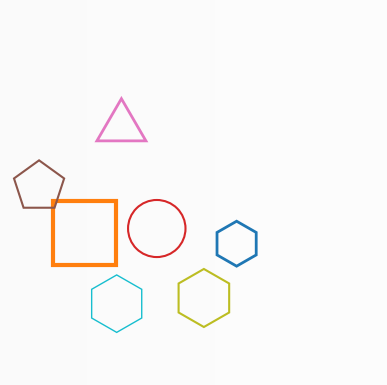[{"shape": "hexagon", "thickness": 2, "radius": 0.29, "center": [0.611, 0.367]}, {"shape": "square", "thickness": 3, "radius": 0.41, "center": [0.218, 0.395]}, {"shape": "circle", "thickness": 1.5, "radius": 0.37, "center": [0.405, 0.406]}, {"shape": "pentagon", "thickness": 1.5, "radius": 0.34, "center": [0.101, 0.515]}, {"shape": "triangle", "thickness": 2, "radius": 0.37, "center": [0.313, 0.671]}, {"shape": "hexagon", "thickness": 1.5, "radius": 0.38, "center": [0.526, 0.226]}, {"shape": "hexagon", "thickness": 1, "radius": 0.37, "center": [0.301, 0.211]}]